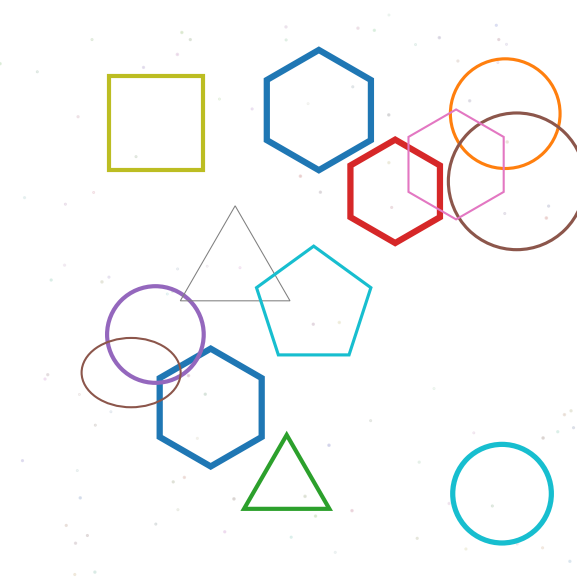[{"shape": "hexagon", "thickness": 3, "radius": 0.52, "center": [0.552, 0.809]}, {"shape": "hexagon", "thickness": 3, "radius": 0.51, "center": [0.365, 0.293]}, {"shape": "circle", "thickness": 1.5, "radius": 0.47, "center": [0.875, 0.802]}, {"shape": "triangle", "thickness": 2, "radius": 0.43, "center": [0.496, 0.161]}, {"shape": "hexagon", "thickness": 3, "radius": 0.45, "center": [0.684, 0.668]}, {"shape": "circle", "thickness": 2, "radius": 0.42, "center": [0.269, 0.42]}, {"shape": "circle", "thickness": 1.5, "radius": 0.59, "center": [0.895, 0.685]}, {"shape": "oval", "thickness": 1, "radius": 0.43, "center": [0.227, 0.354]}, {"shape": "hexagon", "thickness": 1, "radius": 0.48, "center": [0.79, 0.714]}, {"shape": "triangle", "thickness": 0.5, "radius": 0.55, "center": [0.407, 0.533]}, {"shape": "square", "thickness": 2, "radius": 0.41, "center": [0.27, 0.786]}, {"shape": "pentagon", "thickness": 1.5, "radius": 0.52, "center": [0.543, 0.469]}, {"shape": "circle", "thickness": 2.5, "radius": 0.43, "center": [0.869, 0.144]}]